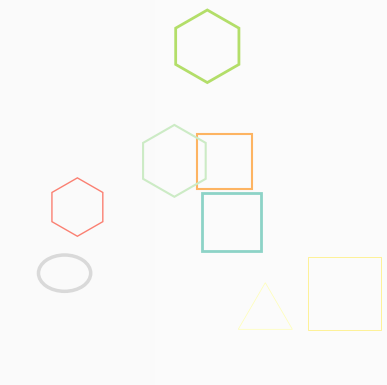[{"shape": "square", "thickness": 2, "radius": 0.38, "center": [0.597, 0.423]}, {"shape": "triangle", "thickness": 0.5, "radius": 0.4, "center": [0.685, 0.185]}, {"shape": "hexagon", "thickness": 1, "radius": 0.38, "center": [0.2, 0.462]}, {"shape": "square", "thickness": 1.5, "radius": 0.36, "center": [0.58, 0.58]}, {"shape": "hexagon", "thickness": 2, "radius": 0.47, "center": [0.535, 0.88]}, {"shape": "oval", "thickness": 2.5, "radius": 0.34, "center": [0.167, 0.29]}, {"shape": "hexagon", "thickness": 1.5, "radius": 0.47, "center": [0.45, 0.582]}, {"shape": "square", "thickness": 0.5, "radius": 0.47, "center": [0.888, 0.238]}]